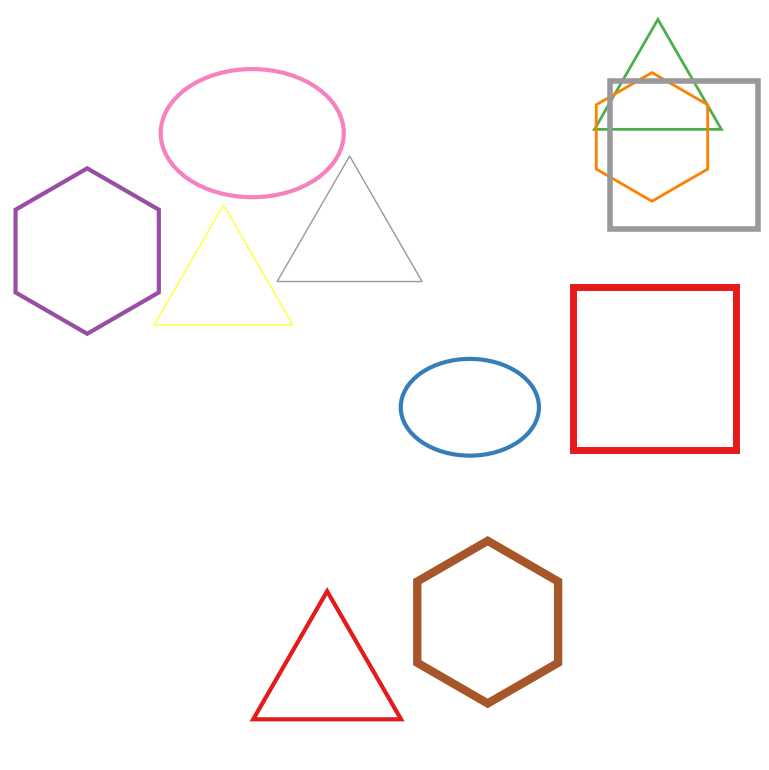[{"shape": "triangle", "thickness": 1.5, "radius": 0.55, "center": [0.425, 0.121]}, {"shape": "square", "thickness": 2.5, "radius": 0.53, "center": [0.85, 0.522]}, {"shape": "oval", "thickness": 1.5, "radius": 0.45, "center": [0.61, 0.471]}, {"shape": "triangle", "thickness": 1, "radius": 0.48, "center": [0.854, 0.88]}, {"shape": "hexagon", "thickness": 1.5, "radius": 0.54, "center": [0.113, 0.674]}, {"shape": "hexagon", "thickness": 1, "radius": 0.42, "center": [0.847, 0.822]}, {"shape": "triangle", "thickness": 0.5, "radius": 0.52, "center": [0.29, 0.63]}, {"shape": "hexagon", "thickness": 3, "radius": 0.53, "center": [0.633, 0.192]}, {"shape": "oval", "thickness": 1.5, "radius": 0.59, "center": [0.328, 0.827]}, {"shape": "square", "thickness": 2, "radius": 0.48, "center": [0.888, 0.799]}, {"shape": "triangle", "thickness": 0.5, "radius": 0.54, "center": [0.454, 0.689]}]